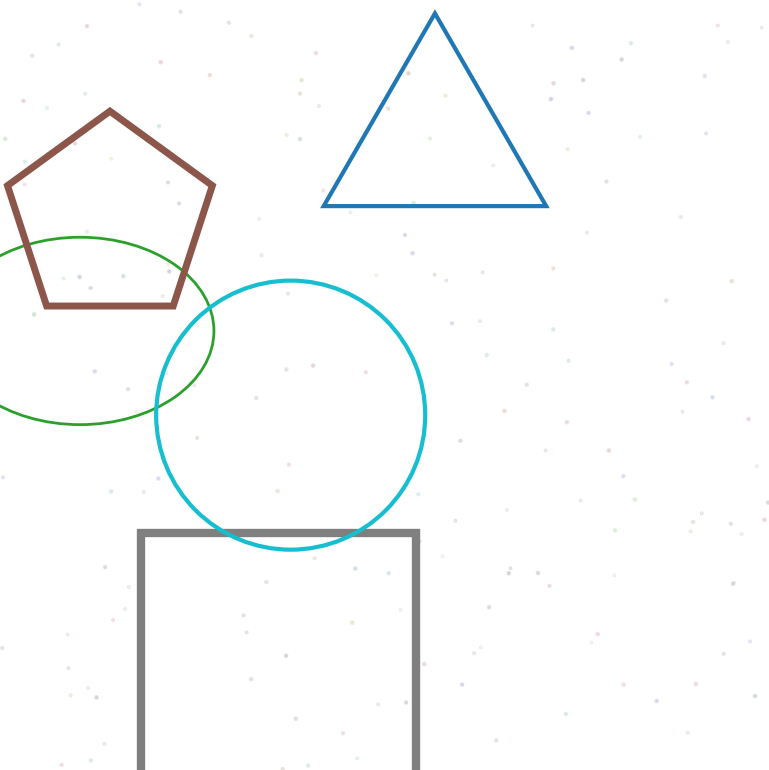[{"shape": "triangle", "thickness": 1.5, "radius": 0.83, "center": [0.565, 0.816]}, {"shape": "oval", "thickness": 1, "radius": 0.87, "center": [0.104, 0.57]}, {"shape": "pentagon", "thickness": 2.5, "radius": 0.7, "center": [0.143, 0.716]}, {"shape": "square", "thickness": 3, "radius": 0.89, "center": [0.362, 0.129]}, {"shape": "circle", "thickness": 1.5, "radius": 0.87, "center": [0.378, 0.461]}]